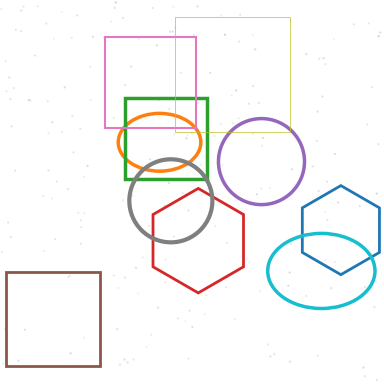[{"shape": "hexagon", "thickness": 2, "radius": 0.58, "center": [0.885, 0.402]}, {"shape": "oval", "thickness": 2.5, "radius": 0.54, "center": [0.414, 0.63]}, {"shape": "square", "thickness": 2.5, "radius": 0.53, "center": [0.431, 0.641]}, {"shape": "hexagon", "thickness": 2, "radius": 0.68, "center": [0.515, 0.375]}, {"shape": "circle", "thickness": 2.5, "radius": 0.56, "center": [0.679, 0.58]}, {"shape": "square", "thickness": 2, "radius": 0.61, "center": [0.138, 0.172]}, {"shape": "square", "thickness": 1.5, "radius": 0.6, "center": [0.391, 0.786]}, {"shape": "circle", "thickness": 3, "radius": 0.54, "center": [0.444, 0.478]}, {"shape": "square", "thickness": 0.5, "radius": 0.75, "center": [0.603, 0.807]}, {"shape": "oval", "thickness": 2.5, "radius": 0.7, "center": [0.835, 0.296]}]